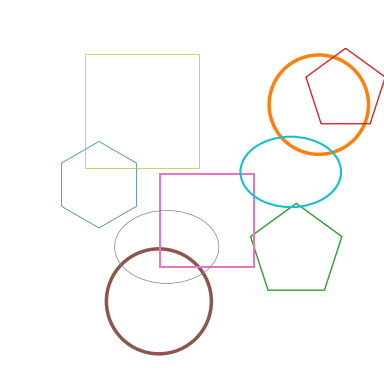[{"shape": "hexagon", "thickness": 0.5, "radius": 0.56, "center": [0.257, 0.52]}, {"shape": "circle", "thickness": 2.5, "radius": 0.65, "center": [0.828, 0.728]}, {"shape": "pentagon", "thickness": 1, "radius": 0.62, "center": [0.769, 0.347]}, {"shape": "pentagon", "thickness": 1, "radius": 0.54, "center": [0.898, 0.766]}, {"shape": "circle", "thickness": 2.5, "radius": 0.68, "center": [0.413, 0.217]}, {"shape": "square", "thickness": 1.5, "radius": 0.61, "center": [0.537, 0.428]}, {"shape": "oval", "thickness": 0.5, "radius": 0.68, "center": [0.433, 0.359]}, {"shape": "square", "thickness": 0.5, "radius": 0.74, "center": [0.369, 0.711]}, {"shape": "oval", "thickness": 1.5, "radius": 0.65, "center": [0.755, 0.553]}]